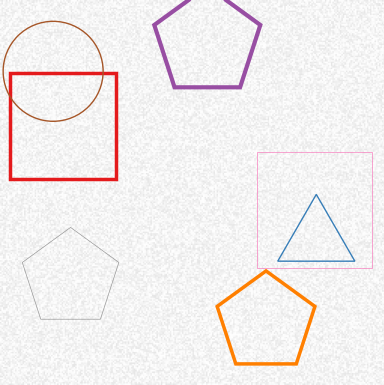[{"shape": "square", "thickness": 2.5, "radius": 0.69, "center": [0.165, 0.674]}, {"shape": "triangle", "thickness": 1, "radius": 0.58, "center": [0.822, 0.379]}, {"shape": "pentagon", "thickness": 3, "radius": 0.72, "center": [0.538, 0.89]}, {"shape": "pentagon", "thickness": 2.5, "radius": 0.67, "center": [0.691, 0.163]}, {"shape": "circle", "thickness": 1, "radius": 0.65, "center": [0.138, 0.815]}, {"shape": "square", "thickness": 0.5, "radius": 0.75, "center": [0.817, 0.454]}, {"shape": "pentagon", "thickness": 0.5, "radius": 0.66, "center": [0.183, 0.278]}]